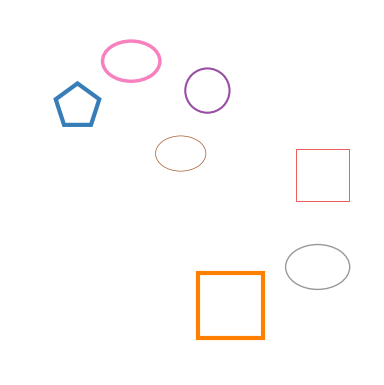[{"shape": "square", "thickness": 0.5, "radius": 0.34, "center": [0.837, 0.545]}, {"shape": "pentagon", "thickness": 3, "radius": 0.3, "center": [0.201, 0.724]}, {"shape": "circle", "thickness": 1.5, "radius": 0.29, "center": [0.539, 0.765]}, {"shape": "square", "thickness": 3, "radius": 0.42, "center": [0.6, 0.207]}, {"shape": "oval", "thickness": 0.5, "radius": 0.33, "center": [0.469, 0.601]}, {"shape": "oval", "thickness": 2.5, "radius": 0.37, "center": [0.341, 0.841]}, {"shape": "oval", "thickness": 1, "radius": 0.42, "center": [0.825, 0.307]}]